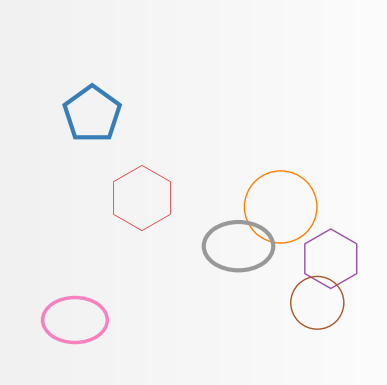[{"shape": "hexagon", "thickness": 0.5, "radius": 0.42, "center": [0.366, 0.486]}, {"shape": "pentagon", "thickness": 3, "radius": 0.37, "center": [0.238, 0.704]}, {"shape": "hexagon", "thickness": 1, "radius": 0.39, "center": [0.854, 0.328]}, {"shape": "circle", "thickness": 1, "radius": 0.47, "center": [0.724, 0.463]}, {"shape": "circle", "thickness": 1, "radius": 0.34, "center": [0.819, 0.213]}, {"shape": "oval", "thickness": 2.5, "radius": 0.42, "center": [0.193, 0.169]}, {"shape": "oval", "thickness": 3, "radius": 0.45, "center": [0.615, 0.361]}]